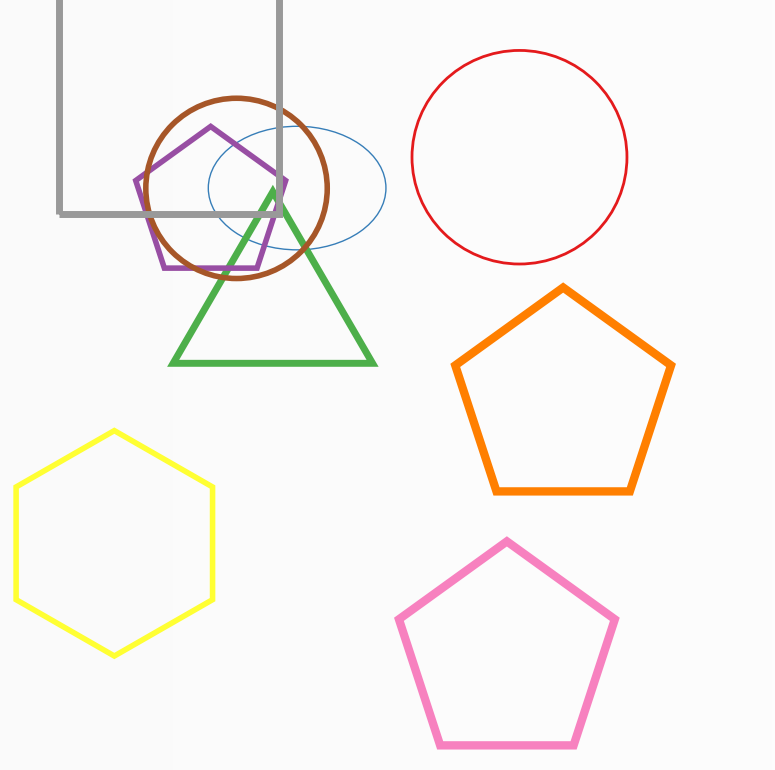[{"shape": "circle", "thickness": 1, "radius": 0.69, "center": [0.67, 0.796]}, {"shape": "oval", "thickness": 0.5, "radius": 0.57, "center": [0.383, 0.756]}, {"shape": "triangle", "thickness": 2.5, "radius": 0.74, "center": [0.352, 0.602]}, {"shape": "pentagon", "thickness": 2, "radius": 0.51, "center": [0.272, 0.734]}, {"shape": "pentagon", "thickness": 3, "radius": 0.73, "center": [0.727, 0.48]}, {"shape": "hexagon", "thickness": 2, "radius": 0.73, "center": [0.148, 0.294]}, {"shape": "circle", "thickness": 2, "radius": 0.59, "center": [0.305, 0.755]}, {"shape": "pentagon", "thickness": 3, "radius": 0.73, "center": [0.654, 0.15]}, {"shape": "square", "thickness": 2.5, "radius": 0.71, "center": [0.218, 0.864]}]